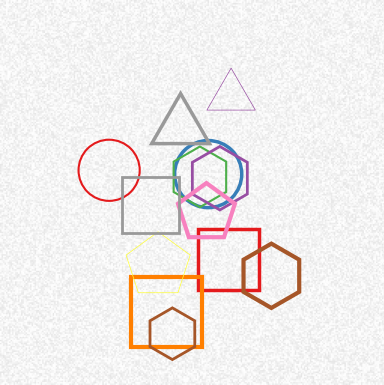[{"shape": "circle", "thickness": 1.5, "radius": 0.4, "center": [0.283, 0.558]}, {"shape": "square", "thickness": 2.5, "radius": 0.4, "center": [0.592, 0.326]}, {"shape": "circle", "thickness": 2.5, "radius": 0.44, "center": [0.541, 0.548]}, {"shape": "hexagon", "thickness": 1.5, "radius": 0.39, "center": [0.519, 0.541]}, {"shape": "triangle", "thickness": 0.5, "radius": 0.36, "center": [0.6, 0.75]}, {"shape": "hexagon", "thickness": 2, "radius": 0.41, "center": [0.571, 0.537]}, {"shape": "square", "thickness": 3, "radius": 0.46, "center": [0.432, 0.19]}, {"shape": "pentagon", "thickness": 0.5, "radius": 0.44, "center": [0.411, 0.31]}, {"shape": "hexagon", "thickness": 2, "radius": 0.34, "center": [0.448, 0.133]}, {"shape": "hexagon", "thickness": 3, "radius": 0.42, "center": [0.705, 0.284]}, {"shape": "pentagon", "thickness": 3, "radius": 0.39, "center": [0.536, 0.447]}, {"shape": "triangle", "thickness": 2.5, "radius": 0.43, "center": [0.469, 0.67]}, {"shape": "square", "thickness": 2, "radius": 0.36, "center": [0.391, 0.468]}]